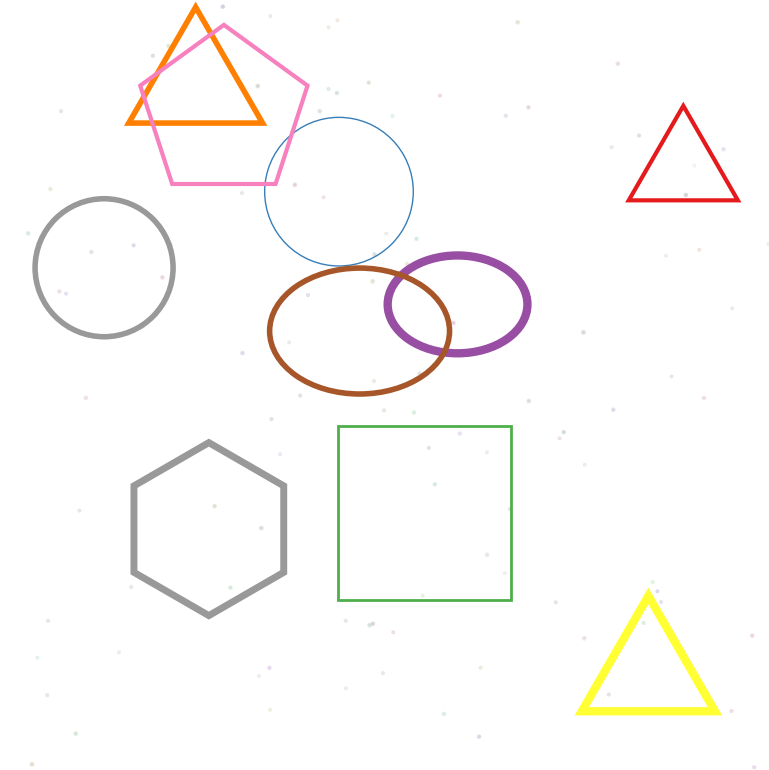[{"shape": "triangle", "thickness": 1.5, "radius": 0.41, "center": [0.887, 0.781]}, {"shape": "circle", "thickness": 0.5, "radius": 0.48, "center": [0.44, 0.751]}, {"shape": "square", "thickness": 1, "radius": 0.56, "center": [0.551, 0.333]}, {"shape": "oval", "thickness": 3, "radius": 0.45, "center": [0.594, 0.605]}, {"shape": "triangle", "thickness": 2, "radius": 0.5, "center": [0.254, 0.89]}, {"shape": "triangle", "thickness": 3, "radius": 0.5, "center": [0.842, 0.126]}, {"shape": "oval", "thickness": 2, "radius": 0.58, "center": [0.467, 0.57]}, {"shape": "pentagon", "thickness": 1.5, "radius": 0.57, "center": [0.291, 0.853]}, {"shape": "hexagon", "thickness": 2.5, "radius": 0.56, "center": [0.271, 0.313]}, {"shape": "circle", "thickness": 2, "radius": 0.45, "center": [0.135, 0.652]}]